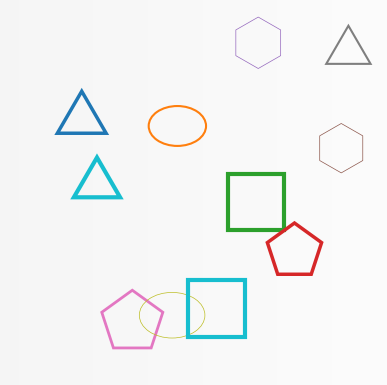[{"shape": "triangle", "thickness": 2.5, "radius": 0.36, "center": [0.211, 0.69]}, {"shape": "oval", "thickness": 1.5, "radius": 0.37, "center": [0.458, 0.673]}, {"shape": "square", "thickness": 3, "radius": 0.36, "center": [0.66, 0.475]}, {"shape": "pentagon", "thickness": 2.5, "radius": 0.37, "center": [0.76, 0.347]}, {"shape": "hexagon", "thickness": 0.5, "radius": 0.33, "center": [0.666, 0.889]}, {"shape": "hexagon", "thickness": 0.5, "radius": 0.32, "center": [0.881, 0.615]}, {"shape": "pentagon", "thickness": 2, "radius": 0.41, "center": [0.341, 0.163]}, {"shape": "triangle", "thickness": 1.5, "radius": 0.33, "center": [0.899, 0.867]}, {"shape": "oval", "thickness": 0.5, "radius": 0.42, "center": [0.444, 0.181]}, {"shape": "triangle", "thickness": 3, "radius": 0.34, "center": [0.25, 0.522]}, {"shape": "square", "thickness": 3, "radius": 0.37, "center": [0.559, 0.198]}]